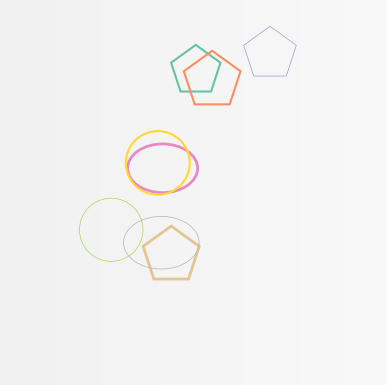[{"shape": "pentagon", "thickness": 1.5, "radius": 0.33, "center": [0.505, 0.816]}, {"shape": "pentagon", "thickness": 1.5, "radius": 0.38, "center": [0.548, 0.791]}, {"shape": "pentagon", "thickness": 0.5, "radius": 0.36, "center": [0.697, 0.86]}, {"shape": "oval", "thickness": 2, "radius": 0.45, "center": [0.42, 0.563]}, {"shape": "circle", "thickness": 0.5, "radius": 0.41, "center": [0.287, 0.403]}, {"shape": "circle", "thickness": 1.5, "radius": 0.41, "center": [0.407, 0.577]}, {"shape": "pentagon", "thickness": 2, "radius": 0.38, "center": [0.442, 0.337]}, {"shape": "oval", "thickness": 0.5, "radius": 0.49, "center": [0.416, 0.37]}]